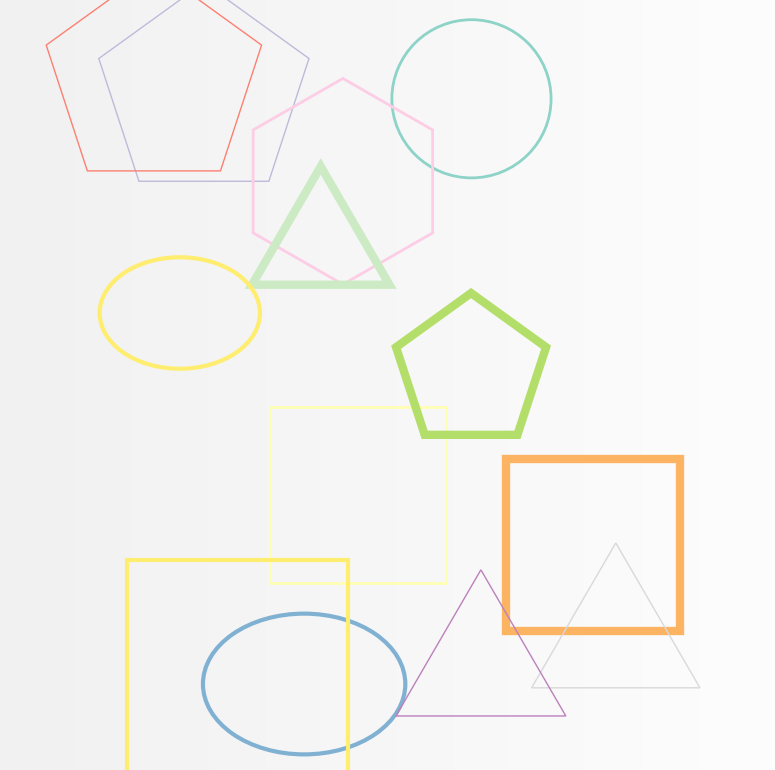[{"shape": "circle", "thickness": 1, "radius": 0.51, "center": [0.608, 0.872]}, {"shape": "square", "thickness": 1, "radius": 0.57, "center": [0.462, 0.357]}, {"shape": "pentagon", "thickness": 0.5, "radius": 0.71, "center": [0.263, 0.88]}, {"shape": "pentagon", "thickness": 0.5, "radius": 0.73, "center": [0.199, 0.896]}, {"shape": "oval", "thickness": 1.5, "radius": 0.65, "center": [0.392, 0.112]}, {"shape": "square", "thickness": 3, "radius": 0.56, "center": [0.765, 0.292]}, {"shape": "pentagon", "thickness": 3, "radius": 0.51, "center": [0.608, 0.518]}, {"shape": "hexagon", "thickness": 1, "radius": 0.67, "center": [0.442, 0.764]}, {"shape": "triangle", "thickness": 0.5, "radius": 0.63, "center": [0.795, 0.169]}, {"shape": "triangle", "thickness": 0.5, "radius": 0.63, "center": [0.621, 0.133]}, {"shape": "triangle", "thickness": 3, "radius": 0.51, "center": [0.414, 0.681]}, {"shape": "oval", "thickness": 1.5, "radius": 0.52, "center": [0.232, 0.594]}, {"shape": "square", "thickness": 1.5, "radius": 0.71, "center": [0.307, 0.131]}]